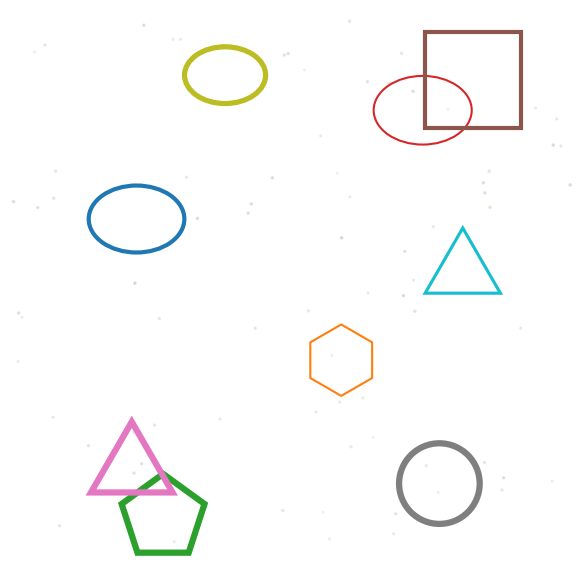[{"shape": "oval", "thickness": 2, "radius": 0.41, "center": [0.236, 0.62]}, {"shape": "hexagon", "thickness": 1, "radius": 0.31, "center": [0.591, 0.375]}, {"shape": "pentagon", "thickness": 3, "radius": 0.38, "center": [0.282, 0.103]}, {"shape": "oval", "thickness": 1, "radius": 0.42, "center": [0.732, 0.808]}, {"shape": "square", "thickness": 2, "radius": 0.42, "center": [0.819, 0.861]}, {"shape": "triangle", "thickness": 3, "radius": 0.41, "center": [0.228, 0.187]}, {"shape": "circle", "thickness": 3, "radius": 0.35, "center": [0.761, 0.162]}, {"shape": "oval", "thickness": 2.5, "radius": 0.35, "center": [0.39, 0.869]}, {"shape": "triangle", "thickness": 1.5, "radius": 0.38, "center": [0.801, 0.529]}]